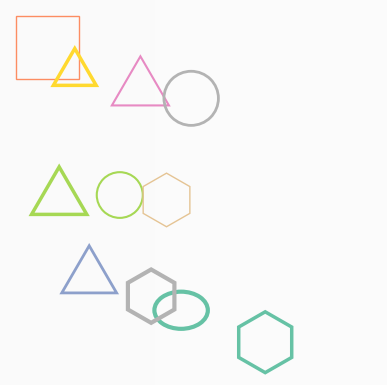[{"shape": "oval", "thickness": 3, "radius": 0.34, "center": [0.467, 0.194]}, {"shape": "hexagon", "thickness": 2.5, "radius": 0.39, "center": [0.684, 0.111]}, {"shape": "square", "thickness": 1, "radius": 0.41, "center": [0.122, 0.877]}, {"shape": "triangle", "thickness": 2, "radius": 0.41, "center": [0.23, 0.28]}, {"shape": "triangle", "thickness": 1.5, "radius": 0.42, "center": [0.362, 0.769]}, {"shape": "circle", "thickness": 1.5, "radius": 0.3, "center": [0.309, 0.493]}, {"shape": "triangle", "thickness": 2.5, "radius": 0.41, "center": [0.153, 0.484]}, {"shape": "triangle", "thickness": 2.5, "radius": 0.32, "center": [0.193, 0.81]}, {"shape": "hexagon", "thickness": 1, "radius": 0.35, "center": [0.43, 0.481]}, {"shape": "hexagon", "thickness": 3, "radius": 0.35, "center": [0.39, 0.231]}, {"shape": "circle", "thickness": 2, "radius": 0.35, "center": [0.493, 0.745]}]